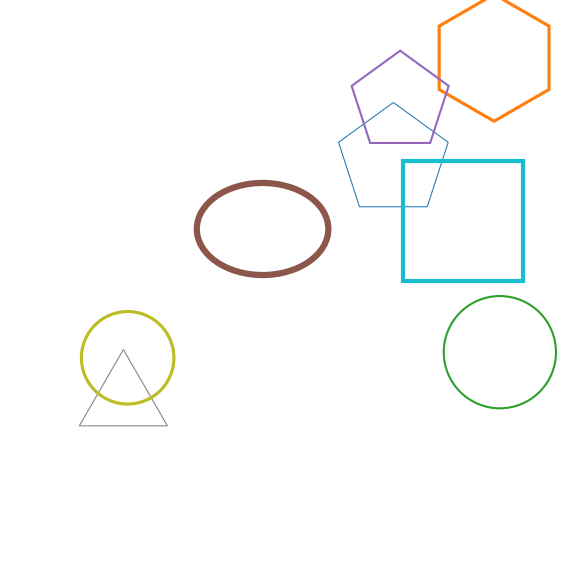[{"shape": "pentagon", "thickness": 0.5, "radius": 0.5, "center": [0.681, 0.722]}, {"shape": "hexagon", "thickness": 1.5, "radius": 0.55, "center": [0.856, 0.899]}, {"shape": "circle", "thickness": 1, "radius": 0.49, "center": [0.866, 0.389]}, {"shape": "pentagon", "thickness": 1, "radius": 0.44, "center": [0.693, 0.823]}, {"shape": "oval", "thickness": 3, "radius": 0.57, "center": [0.455, 0.603]}, {"shape": "triangle", "thickness": 0.5, "radius": 0.44, "center": [0.214, 0.306]}, {"shape": "circle", "thickness": 1.5, "radius": 0.4, "center": [0.221, 0.38]}, {"shape": "square", "thickness": 2, "radius": 0.52, "center": [0.802, 0.617]}]